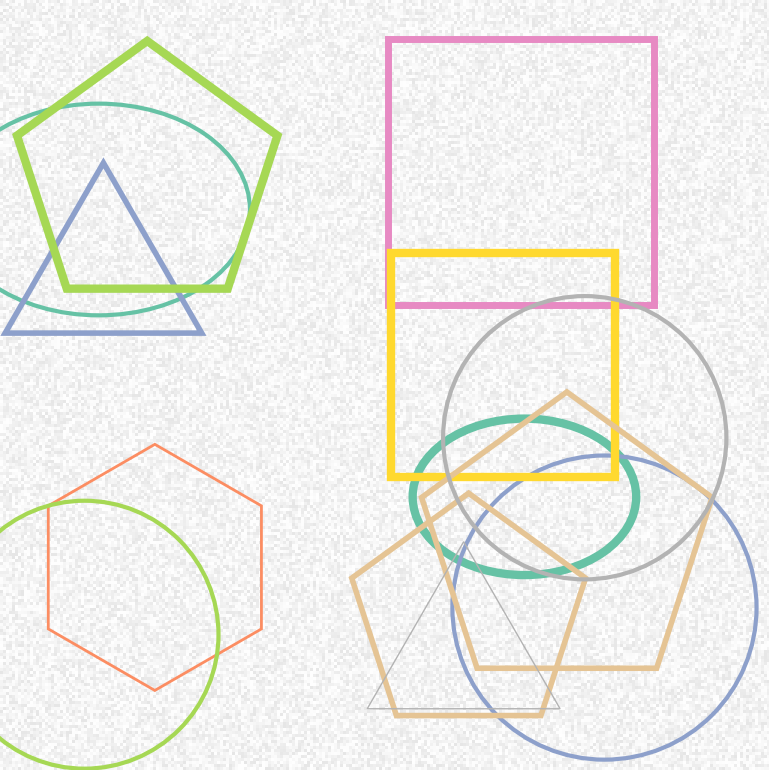[{"shape": "oval", "thickness": 3, "radius": 0.73, "center": [0.681, 0.355]}, {"shape": "oval", "thickness": 1.5, "radius": 0.98, "center": [0.128, 0.728]}, {"shape": "hexagon", "thickness": 1, "radius": 0.8, "center": [0.201, 0.263]}, {"shape": "triangle", "thickness": 2, "radius": 0.74, "center": [0.134, 0.641]}, {"shape": "circle", "thickness": 1.5, "radius": 0.99, "center": [0.785, 0.211]}, {"shape": "square", "thickness": 2.5, "radius": 0.86, "center": [0.677, 0.777]}, {"shape": "circle", "thickness": 1.5, "radius": 0.87, "center": [0.11, 0.176]}, {"shape": "pentagon", "thickness": 3, "radius": 0.89, "center": [0.191, 0.769]}, {"shape": "square", "thickness": 3, "radius": 0.73, "center": [0.653, 0.526]}, {"shape": "pentagon", "thickness": 2, "radius": 0.99, "center": [0.736, 0.293]}, {"shape": "pentagon", "thickness": 2, "radius": 0.8, "center": [0.609, 0.2]}, {"shape": "triangle", "thickness": 0.5, "radius": 0.72, "center": [0.602, 0.152]}, {"shape": "circle", "thickness": 1.5, "radius": 0.92, "center": [0.759, 0.432]}]